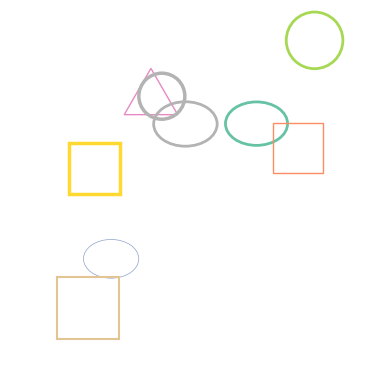[{"shape": "oval", "thickness": 2, "radius": 0.4, "center": [0.666, 0.679]}, {"shape": "square", "thickness": 1, "radius": 0.32, "center": [0.774, 0.615]}, {"shape": "oval", "thickness": 0.5, "radius": 0.36, "center": [0.289, 0.328]}, {"shape": "triangle", "thickness": 1, "radius": 0.4, "center": [0.392, 0.742]}, {"shape": "circle", "thickness": 2, "radius": 0.37, "center": [0.817, 0.895]}, {"shape": "square", "thickness": 2.5, "radius": 0.33, "center": [0.246, 0.564]}, {"shape": "square", "thickness": 1.5, "radius": 0.4, "center": [0.228, 0.199]}, {"shape": "circle", "thickness": 2.5, "radius": 0.3, "center": [0.42, 0.75]}, {"shape": "oval", "thickness": 2, "radius": 0.41, "center": [0.482, 0.678]}]